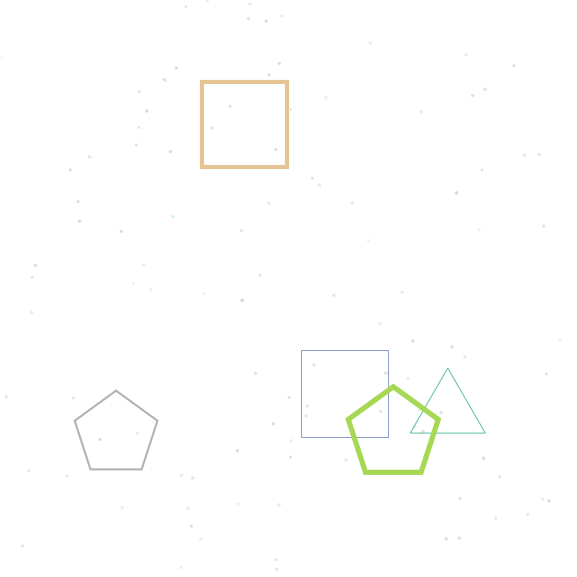[{"shape": "triangle", "thickness": 0.5, "radius": 0.38, "center": [0.775, 0.287]}, {"shape": "square", "thickness": 0.5, "radius": 0.38, "center": [0.597, 0.317]}, {"shape": "pentagon", "thickness": 2.5, "radius": 0.41, "center": [0.681, 0.248]}, {"shape": "square", "thickness": 2, "radius": 0.37, "center": [0.424, 0.783]}, {"shape": "pentagon", "thickness": 1, "radius": 0.38, "center": [0.201, 0.247]}]